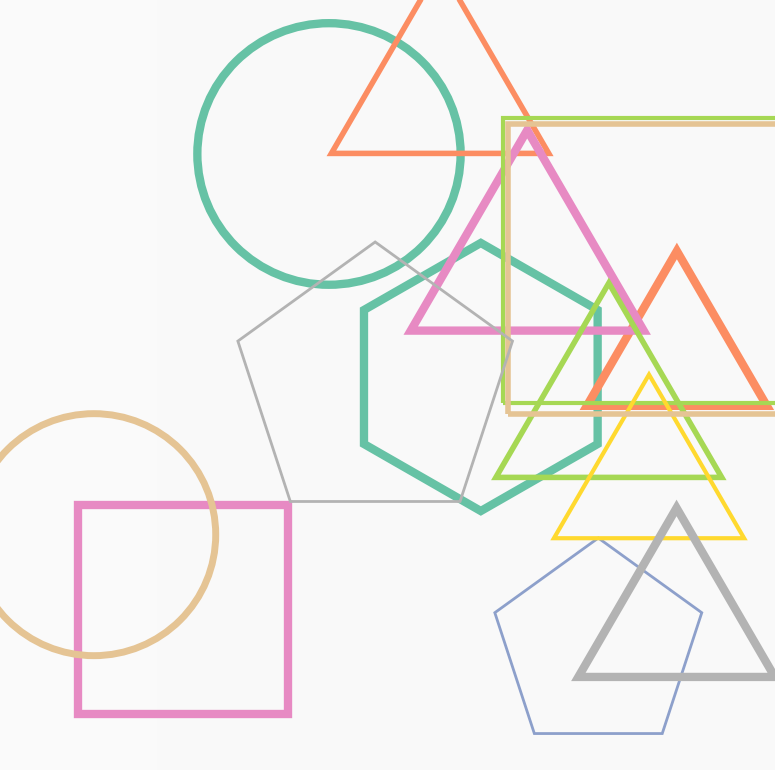[{"shape": "circle", "thickness": 3, "radius": 0.85, "center": [0.424, 0.8]}, {"shape": "hexagon", "thickness": 3, "radius": 0.87, "center": [0.62, 0.51]}, {"shape": "triangle", "thickness": 2, "radius": 0.81, "center": [0.568, 0.882]}, {"shape": "triangle", "thickness": 3, "radius": 0.67, "center": [0.873, 0.54]}, {"shape": "pentagon", "thickness": 1, "radius": 0.7, "center": [0.772, 0.161]}, {"shape": "square", "thickness": 3, "radius": 0.68, "center": [0.236, 0.208]}, {"shape": "triangle", "thickness": 3, "radius": 0.87, "center": [0.68, 0.657]}, {"shape": "square", "thickness": 1.5, "radius": 0.92, "center": [0.834, 0.662]}, {"shape": "triangle", "thickness": 2, "radius": 0.84, "center": [0.786, 0.464]}, {"shape": "triangle", "thickness": 1.5, "radius": 0.71, "center": [0.837, 0.372]}, {"shape": "circle", "thickness": 2.5, "radius": 0.79, "center": [0.121, 0.306]}, {"shape": "square", "thickness": 2, "radius": 0.94, "center": [0.844, 0.651]}, {"shape": "pentagon", "thickness": 1, "radius": 0.93, "center": [0.484, 0.499]}, {"shape": "triangle", "thickness": 3, "radius": 0.73, "center": [0.873, 0.194]}]